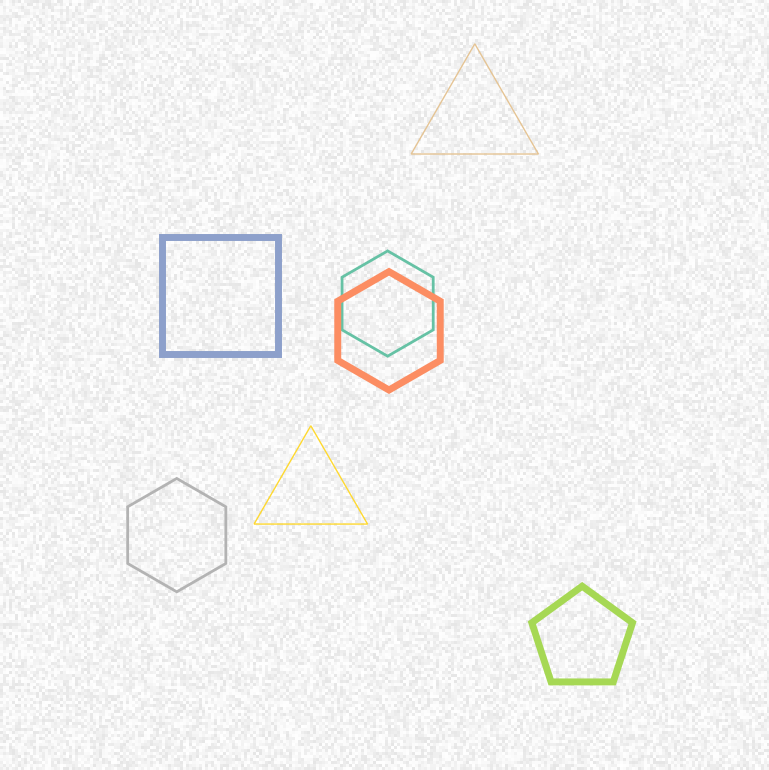[{"shape": "hexagon", "thickness": 1, "radius": 0.34, "center": [0.503, 0.606]}, {"shape": "hexagon", "thickness": 2.5, "radius": 0.38, "center": [0.505, 0.57]}, {"shape": "square", "thickness": 2.5, "radius": 0.38, "center": [0.286, 0.616]}, {"shape": "pentagon", "thickness": 2.5, "radius": 0.34, "center": [0.756, 0.17]}, {"shape": "triangle", "thickness": 0.5, "radius": 0.43, "center": [0.404, 0.362]}, {"shape": "triangle", "thickness": 0.5, "radius": 0.48, "center": [0.617, 0.848]}, {"shape": "hexagon", "thickness": 1, "radius": 0.37, "center": [0.23, 0.305]}]